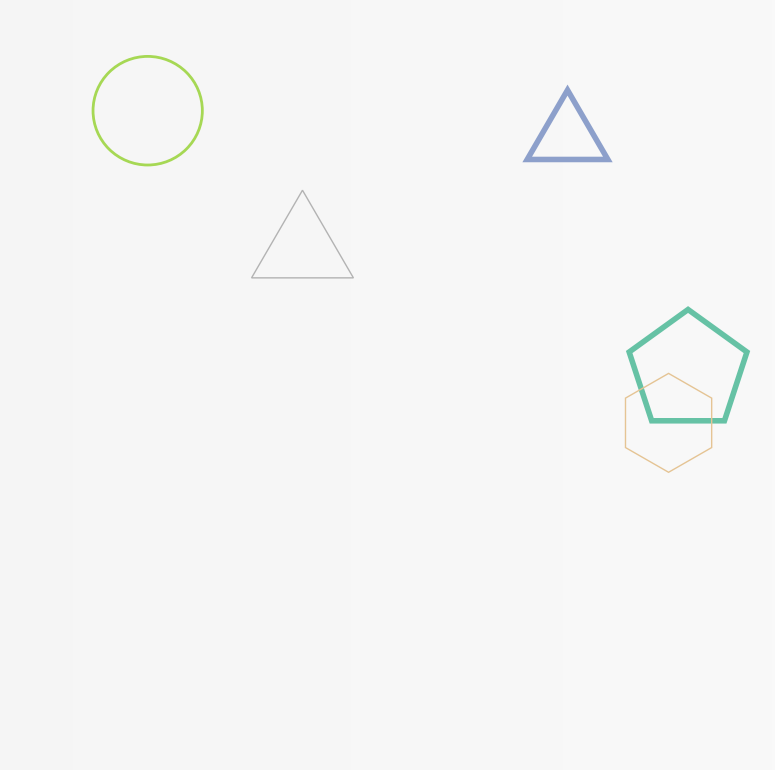[{"shape": "pentagon", "thickness": 2, "radius": 0.4, "center": [0.888, 0.518]}, {"shape": "triangle", "thickness": 2, "radius": 0.3, "center": [0.732, 0.823]}, {"shape": "circle", "thickness": 1, "radius": 0.35, "center": [0.191, 0.856]}, {"shape": "hexagon", "thickness": 0.5, "radius": 0.32, "center": [0.863, 0.451]}, {"shape": "triangle", "thickness": 0.5, "radius": 0.38, "center": [0.39, 0.677]}]